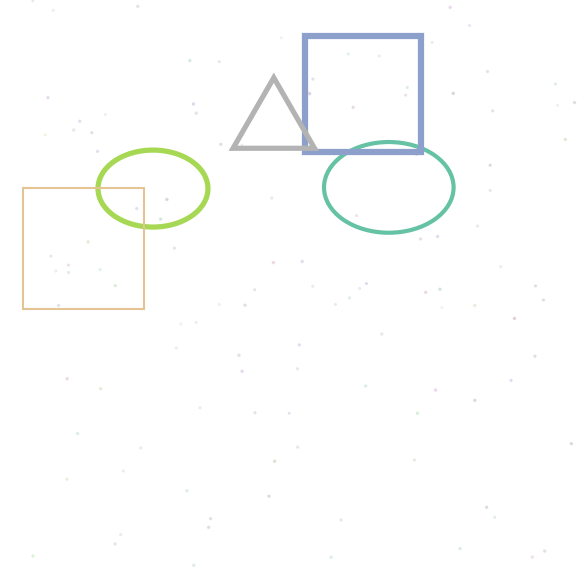[{"shape": "oval", "thickness": 2, "radius": 0.56, "center": [0.673, 0.675]}, {"shape": "square", "thickness": 3, "radius": 0.5, "center": [0.628, 0.836]}, {"shape": "oval", "thickness": 2.5, "radius": 0.48, "center": [0.265, 0.673]}, {"shape": "square", "thickness": 1, "radius": 0.52, "center": [0.144, 0.568]}, {"shape": "triangle", "thickness": 2.5, "radius": 0.41, "center": [0.474, 0.783]}]